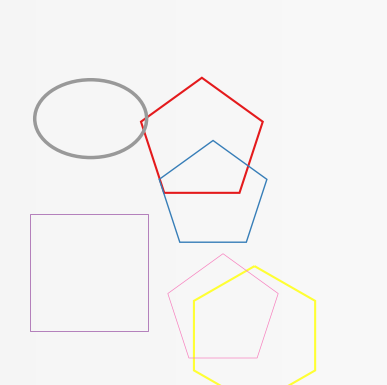[{"shape": "pentagon", "thickness": 1.5, "radius": 0.83, "center": [0.521, 0.633]}, {"shape": "pentagon", "thickness": 1, "radius": 0.73, "center": [0.55, 0.489]}, {"shape": "square", "thickness": 0.5, "radius": 0.76, "center": [0.229, 0.291]}, {"shape": "hexagon", "thickness": 1.5, "radius": 0.9, "center": [0.657, 0.128]}, {"shape": "pentagon", "thickness": 0.5, "radius": 0.75, "center": [0.575, 0.191]}, {"shape": "oval", "thickness": 2.5, "radius": 0.72, "center": [0.234, 0.692]}]